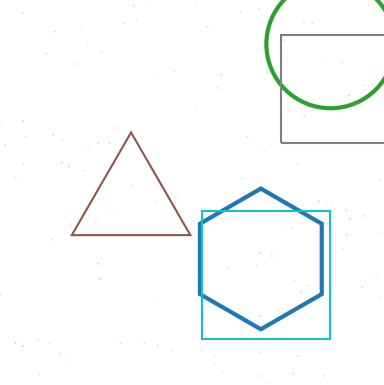[{"shape": "hexagon", "thickness": 3, "radius": 0.91, "center": [0.677, 0.327]}, {"shape": "circle", "thickness": 3, "radius": 0.83, "center": [0.858, 0.886]}, {"shape": "triangle", "thickness": 1.5, "radius": 0.89, "center": [0.34, 0.478]}, {"shape": "square", "thickness": 1.5, "radius": 0.7, "center": [0.87, 0.769]}, {"shape": "square", "thickness": 1.5, "radius": 0.84, "center": [0.691, 0.286]}]